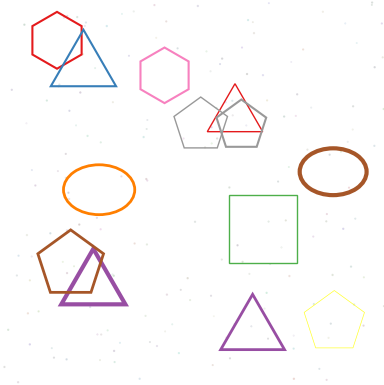[{"shape": "triangle", "thickness": 1, "radius": 0.42, "center": [0.61, 0.7]}, {"shape": "hexagon", "thickness": 1.5, "radius": 0.37, "center": [0.148, 0.895]}, {"shape": "triangle", "thickness": 1.5, "radius": 0.49, "center": [0.217, 0.825]}, {"shape": "square", "thickness": 1, "radius": 0.44, "center": [0.684, 0.405]}, {"shape": "triangle", "thickness": 3, "radius": 0.48, "center": [0.242, 0.258]}, {"shape": "triangle", "thickness": 2, "radius": 0.48, "center": [0.656, 0.14]}, {"shape": "oval", "thickness": 2, "radius": 0.46, "center": [0.257, 0.507]}, {"shape": "pentagon", "thickness": 0.5, "radius": 0.41, "center": [0.868, 0.163]}, {"shape": "pentagon", "thickness": 2, "radius": 0.45, "center": [0.184, 0.313]}, {"shape": "oval", "thickness": 3, "radius": 0.43, "center": [0.865, 0.554]}, {"shape": "hexagon", "thickness": 1.5, "radius": 0.36, "center": [0.427, 0.804]}, {"shape": "pentagon", "thickness": 1.5, "radius": 0.34, "center": [0.627, 0.674]}, {"shape": "pentagon", "thickness": 1, "radius": 0.37, "center": [0.521, 0.675]}]